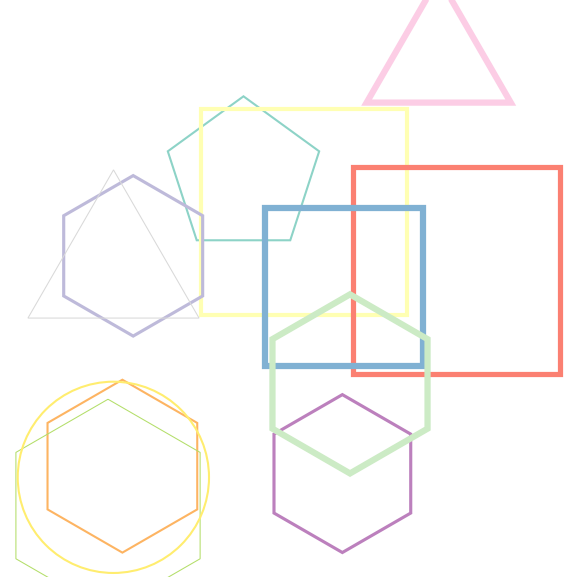[{"shape": "pentagon", "thickness": 1, "radius": 0.69, "center": [0.422, 0.695]}, {"shape": "square", "thickness": 2, "radius": 0.89, "center": [0.527, 0.632]}, {"shape": "hexagon", "thickness": 1.5, "radius": 0.69, "center": [0.231, 0.556]}, {"shape": "square", "thickness": 2.5, "radius": 0.89, "center": [0.79, 0.531]}, {"shape": "square", "thickness": 3, "radius": 0.68, "center": [0.596, 0.503]}, {"shape": "hexagon", "thickness": 1, "radius": 0.75, "center": [0.212, 0.192]}, {"shape": "hexagon", "thickness": 0.5, "radius": 0.92, "center": [0.187, 0.124]}, {"shape": "triangle", "thickness": 3, "radius": 0.72, "center": [0.76, 0.894]}, {"shape": "triangle", "thickness": 0.5, "radius": 0.86, "center": [0.197, 0.534]}, {"shape": "hexagon", "thickness": 1.5, "radius": 0.68, "center": [0.593, 0.179]}, {"shape": "hexagon", "thickness": 3, "radius": 0.78, "center": [0.606, 0.334]}, {"shape": "circle", "thickness": 1, "radius": 0.83, "center": [0.196, 0.173]}]